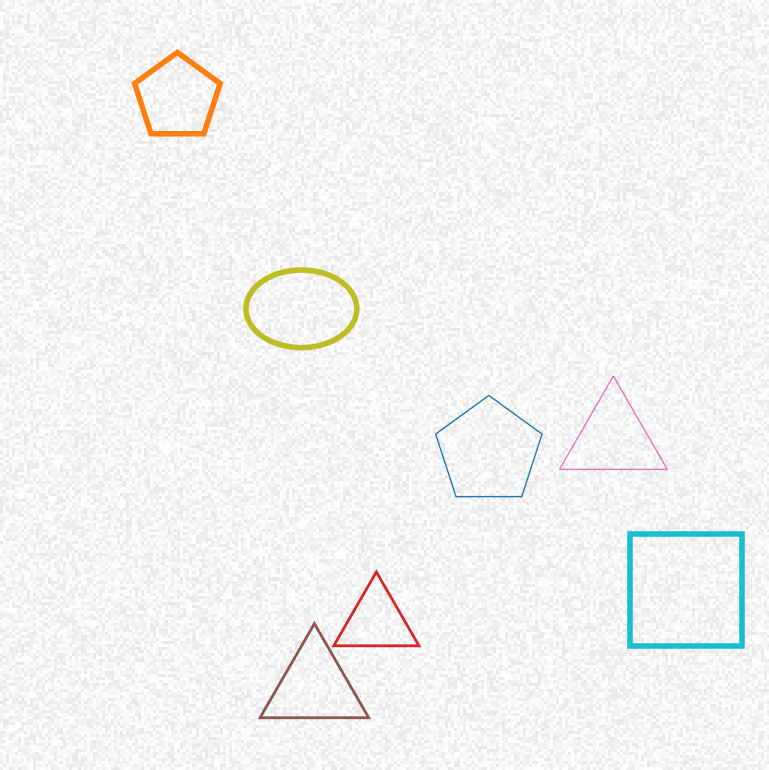[{"shape": "pentagon", "thickness": 0.5, "radius": 0.36, "center": [0.635, 0.414]}, {"shape": "pentagon", "thickness": 2, "radius": 0.29, "center": [0.23, 0.874]}, {"shape": "triangle", "thickness": 1, "radius": 0.32, "center": [0.489, 0.193]}, {"shape": "triangle", "thickness": 1, "radius": 0.41, "center": [0.408, 0.109]}, {"shape": "triangle", "thickness": 0.5, "radius": 0.4, "center": [0.797, 0.431]}, {"shape": "oval", "thickness": 2, "radius": 0.36, "center": [0.391, 0.599]}, {"shape": "square", "thickness": 2, "radius": 0.36, "center": [0.891, 0.234]}]